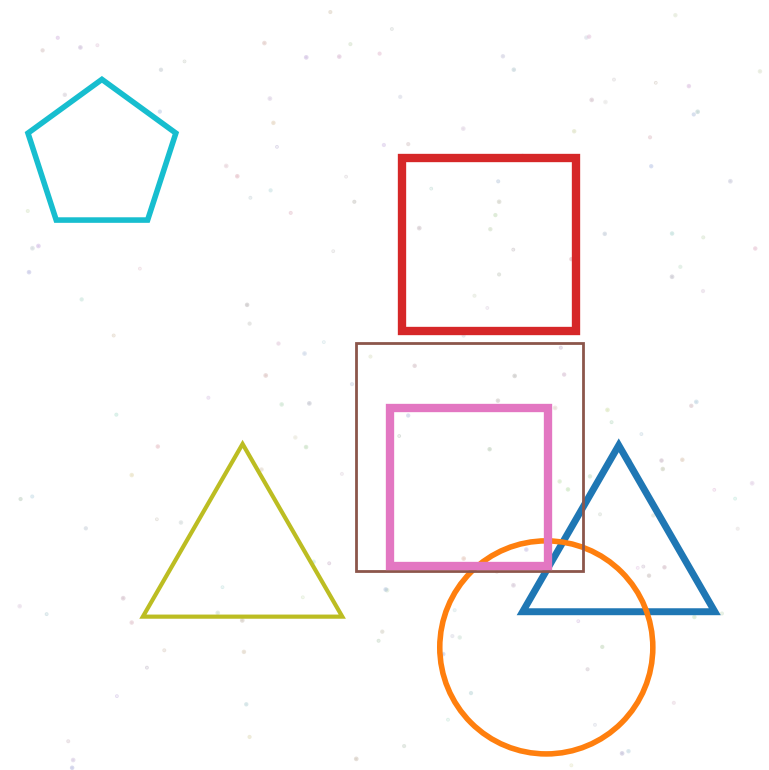[{"shape": "triangle", "thickness": 2.5, "radius": 0.72, "center": [0.804, 0.278]}, {"shape": "circle", "thickness": 2, "radius": 0.69, "center": [0.709, 0.159]}, {"shape": "square", "thickness": 3, "radius": 0.56, "center": [0.635, 0.683]}, {"shape": "square", "thickness": 1, "radius": 0.74, "center": [0.61, 0.406]}, {"shape": "square", "thickness": 3, "radius": 0.51, "center": [0.609, 0.367]}, {"shape": "triangle", "thickness": 1.5, "radius": 0.75, "center": [0.315, 0.274]}, {"shape": "pentagon", "thickness": 2, "radius": 0.5, "center": [0.132, 0.796]}]